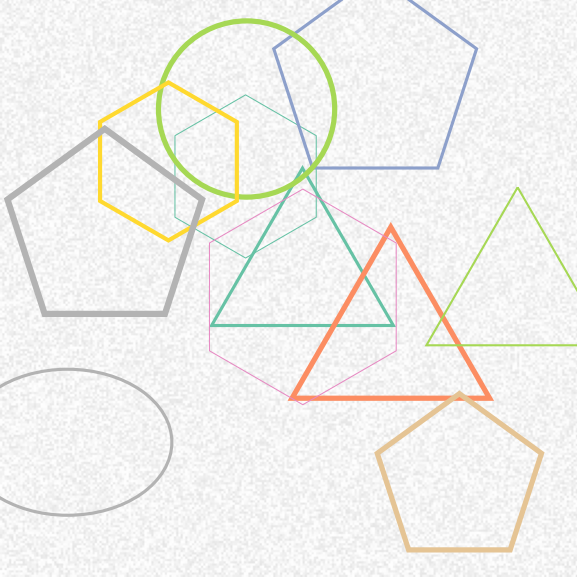[{"shape": "triangle", "thickness": 1.5, "radius": 0.91, "center": [0.524, 0.526]}, {"shape": "hexagon", "thickness": 0.5, "radius": 0.71, "center": [0.425, 0.694]}, {"shape": "triangle", "thickness": 2.5, "radius": 0.99, "center": [0.677, 0.408]}, {"shape": "pentagon", "thickness": 1.5, "radius": 0.92, "center": [0.65, 0.858]}, {"shape": "hexagon", "thickness": 0.5, "radius": 0.93, "center": [0.524, 0.485]}, {"shape": "circle", "thickness": 2.5, "radius": 0.76, "center": [0.427, 0.81]}, {"shape": "triangle", "thickness": 1, "radius": 0.91, "center": [0.896, 0.492]}, {"shape": "hexagon", "thickness": 2, "radius": 0.68, "center": [0.292, 0.72]}, {"shape": "pentagon", "thickness": 2.5, "radius": 0.75, "center": [0.795, 0.168]}, {"shape": "pentagon", "thickness": 3, "radius": 0.89, "center": [0.181, 0.599]}, {"shape": "oval", "thickness": 1.5, "radius": 0.9, "center": [0.117, 0.233]}]